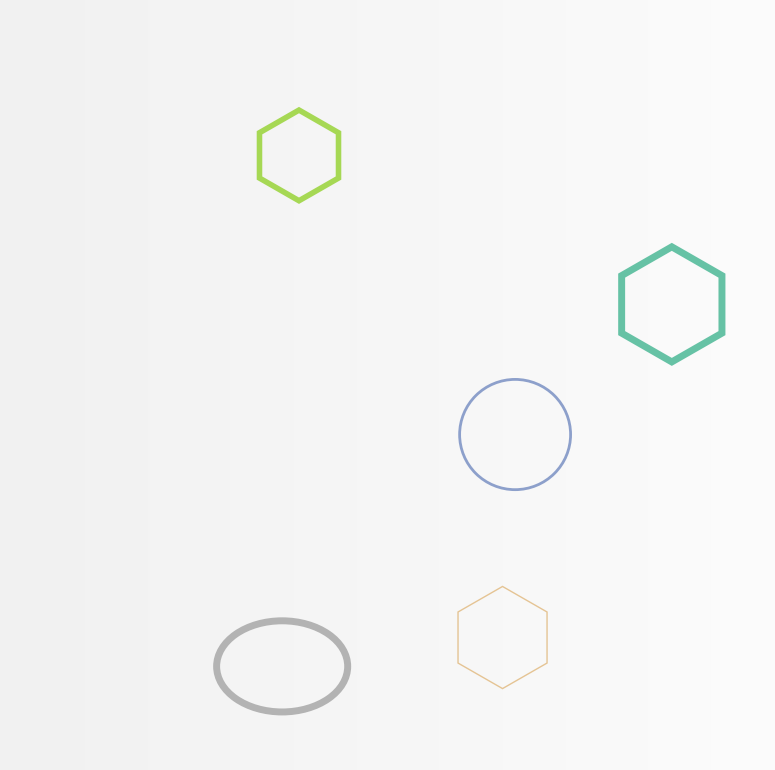[{"shape": "hexagon", "thickness": 2.5, "radius": 0.37, "center": [0.867, 0.605]}, {"shape": "circle", "thickness": 1, "radius": 0.36, "center": [0.665, 0.436]}, {"shape": "hexagon", "thickness": 2, "radius": 0.29, "center": [0.386, 0.798]}, {"shape": "hexagon", "thickness": 0.5, "radius": 0.33, "center": [0.648, 0.172]}, {"shape": "oval", "thickness": 2.5, "radius": 0.42, "center": [0.364, 0.135]}]